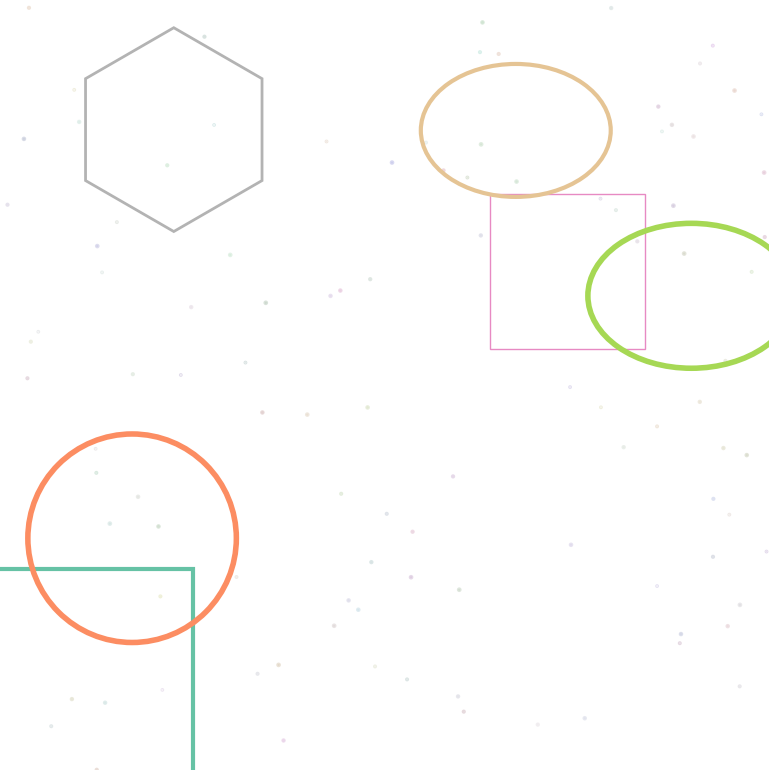[{"shape": "square", "thickness": 1.5, "radius": 0.68, "center": [0.114, 0.124]}, {"shape": "circle", "thickness": 2, "radius": 0.68, "center": [0.172, 0.301]}, {"shape": "square", "thickness": 0.5, "radius": 0.5, "center": [0.737, 0.647]}, {"shape": "oval", "thickness": 2, "radius": 0.67, "center": [0.898, 0.616]}, {"shape": "oval", "thickness": 1.5, "radius": 0.62, "center": [0.67, 0.831]}, {"shape": "hexagon", "thickness": 1, "radius": 0.66, "center": [0.226, 0.832]}]